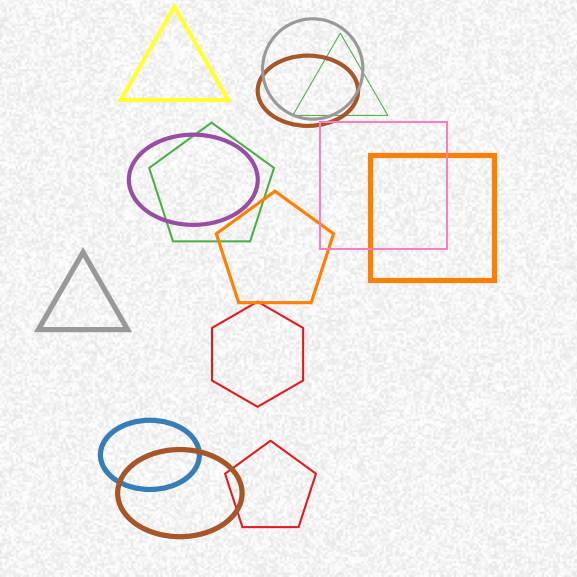[{"shape": "pentagon", "thickness": 1, "radius": 0.41, "center": [0.468, 0.153]}, {"shape": "hexagon", "thickness": 1, "radius": 0.46, "center": [0.446, 0.386]}, {"shape": "oval", "thickness": 2.5, "radius": 0.43, "center": [0.26, 0.211]}, {"shape": "triangle", "thickness": 0.5, "radius": 0.48, "center": [0.589, 0.847]}, {"shape": "pentagon", "thickness": 1, "radius": 0.57, "center": [0.366, 0.673]}, {"shape": "oval", "thickness": 2, "radius": 0.56, "center": [0.335, 0.688]}, {"shape": "pentagon", "thickness": 1.5, "radius": 0.53, "center": [0.476, 0.561]}, {"shape": "square", "thickness": 2.5, "radius": 0.54, "center": [0.748, 0.623]}, {"shape": "triangle", "thickness": 2, "radius": 0.54, "center": [0.302, 0.88]}, {"shape": "oval", "thickness": 2.5, "radius": 0.54, "center": [0.311, 0.145]}, {"shape": "oval", "thickness": 2, "radius": 0.43, "center": [0.533, 0.842]}, {"shape": "square", "thickness": 1, "radius": 0.55, "center": [0.663, 0.678]}, {"shape": "circle", "thickness": 1.5, "radius": 0.43, "center": [0.542, 0.88]}, {"shape": "triangle", "thickness": 2.5, "radius": 0.45, "center": [0.144, 0.473]}]